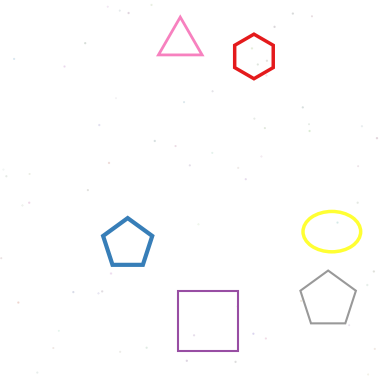[{"shape": "hexagon", "thickness": 2.5, "radius": 0.29, "center": [0.66, 0.853]}, {"shape": "pentagon", "thickness": 3, "radius": 0.34, "center": [0.332, 0.366]}, {"shape": "square", "thickness": 1.5, "radius": 0.38, "center": [0.54, 0.166]}, {"shape": "oval", "thickness": 2.5, "radius": 0.37, "center": [0.862, 0.398]}, {"shape": "triangle", "thickness": 2, "radius": 0.33, "center": [0.468, 0.89]}, {"shape": "pentagon", "thickness": 1.5, "radius": 0.38, "center": [0.852, 0.221]}]